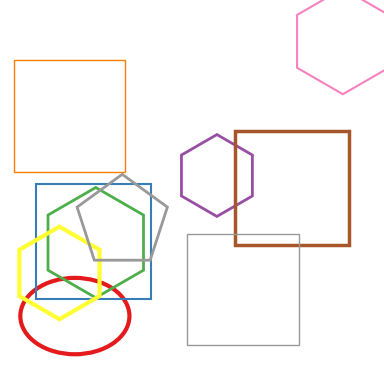[{"shape": "oval", "thickness": 3, "radius": 0.71, "center": [0.194, 0.179]}, {"shape": "square", "thickness": 1.5, "radius": 0.75, "center": [0.244, 0.374]}, {"shape": "hexagon", "thickness": 2, "radius": 0.72, "center": [0.249, 0.37]}, {"shape": "hexagon", "thickness": 2, "radius": 0.53, "center": [0.563, 0.544]}, {"shape": "square", "thickness": 1, "radius": 0.72, "center": [0.181, 0.699]}, {"shape": "hexagon", "thickness": 3, "radius": 0.6, "center": [0.154, 0.291]}, {"shape": "square", "thickness": 2.5, "radius": 0.74, "center": [0.758, 0.511]}, {"shape": "hexagon", "thickness": 1.5, "radius": 0.69, "center": [0.891, 0.893]}, {"shape": "square", "thickness": 1, "radius": 0.72, "center": [0.63, 0.248]}, {"shape": "pentagon", "thickness": 2, "radius": 0.62, "center": [0.317, 0.424]}]